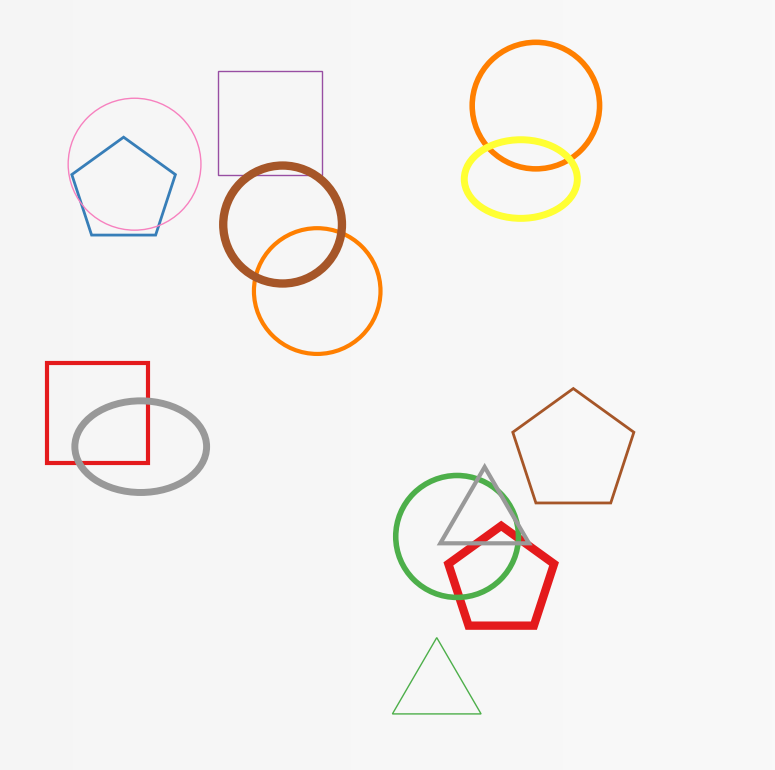[{"shape": "pentagon", "thickness": 3, "radius": 0.36, "center": [0.647, 0.245]}, {"shape": "square", "thickness": 1.5, "radius": 0.33, "center": [0.126, 0.464]}, {"shape": "pentagon", "thickness": 1, "radius": 0.35, "center": [0.159, 0.752]}, {"shape": "circle", "thickness": 2, "radius": 0.4, "center": [0.59, 0.303]}, {"shape": "triangle", "thickness": 0.5, "radius": 0.33, "center": [0.564, 0.106]}, {"shape": "square", "thickness": 0.5, "radius": 0.34, "center": [0.348, 0.84]}, {"shape": "circle", "thickness": 2, "radius": 0.41, "center": [0.691, 0.863]}, {"shape": "circle", "thickness": 1.5, "radius": 0.41, "center": [0.409, 0.622]}, {"shape": "oval", "thickness": 2.5, "radius": 0.36, "center": [0.672, 0.767]}, {"shape": "pentagon", "thickness": 1, "radius": 0.41, "center": [0.74, 0.413]}, {"shape": "circle", "thickness": 3, "radius": 0.38, "center": [0.365, 0.708]}, {"shape": "circle", "thickness": 0.5, "radius": 0.43, "center": [0.174, 0.787]}, {"shape": "oval", "thickness": 2.5, "radius": 0.43, "center": [0.182, 0.42]}, {"shape": "triangle", "thickness": 1.5, "radius": 0.33, "center": [0.625, 0.327]}]